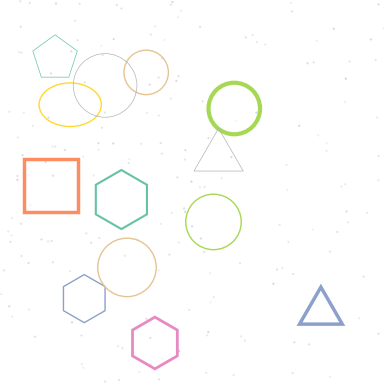[{"shape": "pentagon", "thickness": 0.5, "radius": 0.3, "center": [0.143, 0.849]}, {"shape": "hexagon", "thickness": 1.5, "radius": 0.38, "center": [0.315, 0.482]}, {"shape": "square", "thickness": 2.5, "radius": 0.35, "center": [0.132, 0.518]}, {"shape": "triangle", "thickness": 2.5, "radius": 0.32, "center": [0.833, 0.19]}, {"shape": "hexagon", "thickness": 1, "radius": 0.31, "center": [0.219, 0.224]}, {"shape": "hexagon", "thickness": 2, "radius": 0.34, "center": [0.402, 0.109]}, {"shape": "circle", "thickness": 3, "radius": 0.33, "center": [0.609, 0.718]}, {"shape": "circle", "thickness": 1, "radius": 0.36, "center": [0.555, 0.424]}, {"shape": "oval", "thickness": 1, "radius": 0.4, "center": [0.182, 0.728]}, {"shape": "circle", "thickness": 1, "radius": 0.29, "center": [0.38, 0.812]}, {"shape": "circle", "thickness": 1, "radius": 0.38, "center": [0.33, 0.305]}, {"shape": "triangle", "thickness": 0.5, "radius": 0.37, "center": [0.568, 0.593]}, {"shape": "circle", "thickness": 0.5, "radius": 0.41, "center": [0.273, 0.778]}]